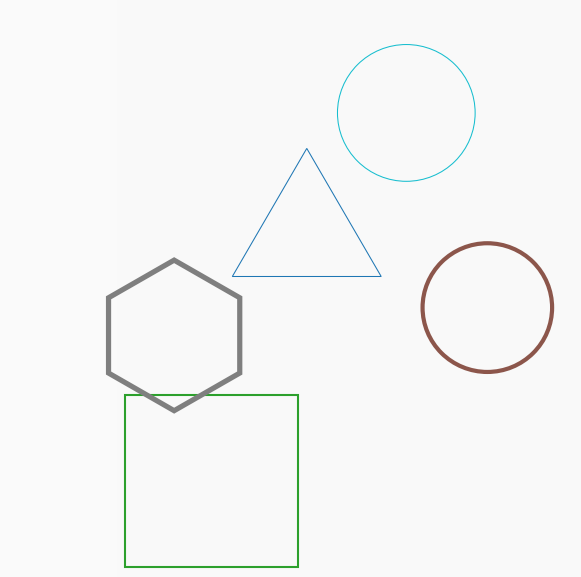[{"shape": "triangle", "thickness": 0.5, "radius": 0.74, "center": [0.528, 0.594]}, {"shape": "square", "thickness": 1, "radius": 0.74, "center": [0.364, 0.166]}, {"shape": "circle", "thickness": 2, "radius": 0.56, "center": [0.838, 0.466]}, {"shape": "hexagon", "thickness": 2.5, "radius": 0.65, "center": [0.3, 0.418]}, {"shape": "circle", "thickness": 0.5, "radius": 0.59, "center": [0.699, 0.804]}]